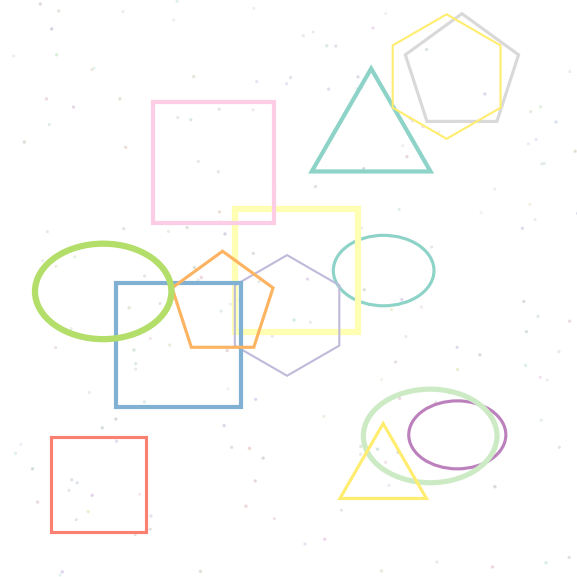[{"shape": "triangle", "thickness": 2, "radius": 0.59, "center": [0.643, 0.762]}, {"shape": "oval", "thickness": 1.5, "radius": 0.44, "center": [0.664, 0.531]}, {"shape": "square", "thickness": 3, "radius": 0.53, "center": [0.514, 0.53]}, {"shape": "hexagon", "thickness": 1, "radius": 0.52, "center": [0.497, 0.453]}, {"shape": "square", "thickness": 1.5, "radius": 0.41, "center": [0.171, 0.16]}, {"shape": "square", "thickness": 2, "radius": 0.54, "center": [0.309, 0.402]}, {"shape": "pentagon", "thickness": 1.5, "radius": 0.46, "center": [0.385, 0.472]}, {"shape": "oval", "thickness": 3, "radius": 0.59, "center": [0.179, 0.495]}, {"shape": "square", "thickness": 2, "radius": 0.52, "center": [0.37, 0.718]}, {"shape": "pentagon", "thickness": 1.5, "radius": 0.52, "center": [0.8, 0.872]}, {"shape": "oval", "thickness": 1.5, "radius": 0.42, "center": [0.792, 0.246]}, {"shape": "oval", "thickness": 2.5, "radius": 0.58, "center": [0.745, 0.244]}, {"shape": "triangle", "thickness": 1.5, "radius": 0.43, "center": [0.663, 0.179]}, {"shape": "hexagon", "thickness": 1, "radius": 0.54, "center": [0.773, 0.867]}]